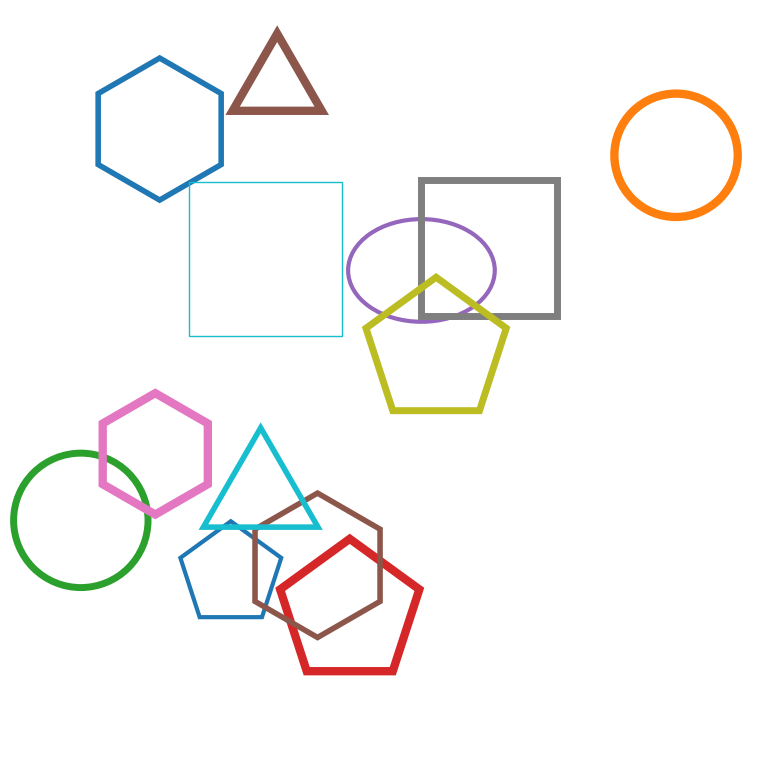[{"shape": "hexagon", "thickness": 2, "radius": 0.46, "center": [0.207, 0.832]}, {"shape": "pentagon", "thickness": 1.5, "radius": 0.34, "center": [0.3, 0.254]}, {"shape": "circle", "thickness": 3, "radius": 0.4, "center": [0.878, 0.798]}, {"shape": "circle", "thickness": 2.5, "radius": 0.44, "center": [0.105, 0.324]}, {"shape": "pentagon", "thickness": 3, "radius": 0.48, "center": [0.454, 0.205]}, {"shape": "oval", "thickness": 1.5, "radius": 0.48, "center": [0.547, 0.649]}, {"shape": "hexagon", "thickness": 2, "radius": 0.47, "center": [0.412, 0.266]}, {"shape": "triangle", "thickness": 3, "radius": 0.33, "center": [0.36, 0.889]}, {"shape": "hexagon", "thickness": 3, "radius": 0.39, "center": [0.202, 0.411]}, {"shape": "square", "thickness": 2.5, "radius": 0.44, "center": [0.635, 0.678]}, {"shape": "pentagon", "thickness": 2.5, "radius": 0.48, "center": [0.566, 0.544]}, {"shape": "triangle", "thickness": 2, "radius": 0.43, "center": [0.339, 0.358]}, {"shape": "square", "thickness": 0.5, "radius": 0.5, "center": [0.345, 0.664]}]